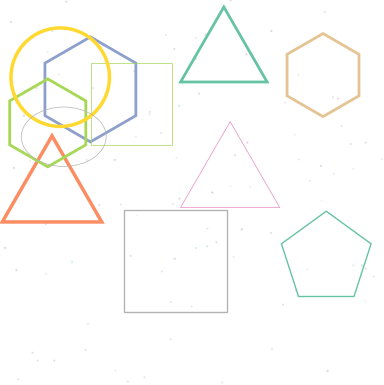[{"shape": "pentagon", "thickness": 1, "radius": 0.61, "center": [0.847, 0.329]}, {"shape": "triangle", "thickness": 2, "radius": 0.65, "center": [0.581, 0.852]}, {"shape": "triangle", "thickness": 2.5, "radius": 0.75, "center": [0.135, 0.498]}, {"shape": "hexagon", "thickness": 2, "radius": 0.68, "center": [0.235, 0.768]}, {"shape": "triangle", "thickness": 0.5, "radius": 0.74, "center": [0.598, 0.535]}, {"shape": "square", "thickness": 0.5, "radius": 0.53, "center": [0.342, 0.73]}, {"shape": "hexagon", "thickness": 2, "radius": 0.57, "center": [0.124, 0.681]}, {"shape": "circle", "thickness": 2.5, "radius": 0.64, "center": [0.156, 0.8]}, {"shape": "hexagon", "thickness": 2, "radius": 0.54, "center": [0.839, 0.805]}, {"shape": "oval", "thickness": 0.5, "radius": 0.55, "center": [0.165, 0.645]}, {"shape": "square", "thickness": 1, "radius": 0.66, "center": [0.456, 0.323]}]